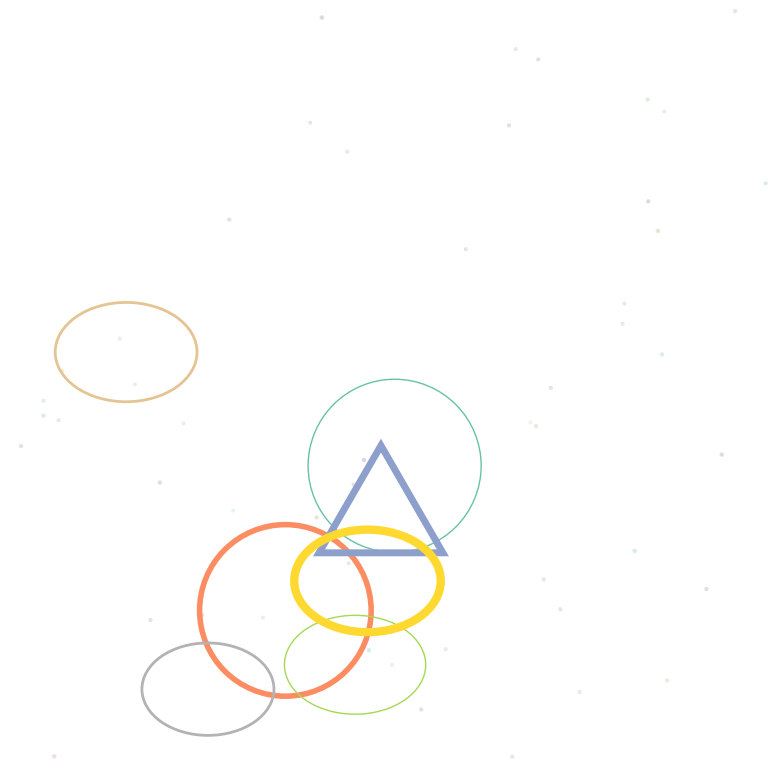[{"shape": "circle", "thickness": 0.5, "radius": 0.56, "center": [0.513, 0.395]}, {"shape": "circle", "thickness": 2, "radius": 0.56, "center": [0.371, 0.207]}, {"shape": "triangle", "thickness": 2.5, "radius": 0.46, "center": [0.495, 0.328]}, {"shape": "oval", "thickness": 0.5, "radius": 0.46, "center": [0.461, 0.137]}, {"shape": "oval", "thickness": 3, "radius": 0.48, "center": [0.477, 0.246]}, {"shape": "oval", "thickness": 1, "radius": 0.46, "center": [0.164, 0.543]}, {"shape": "oval", "thickness": 1, "radius": 0.43, "center": [0.27, 0.105]}]